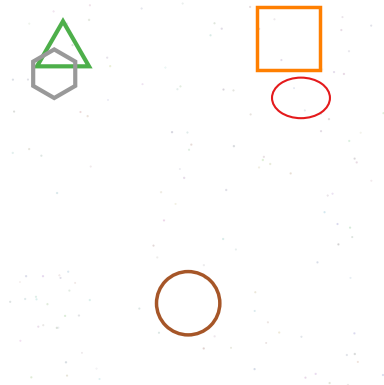[{"shape": "oval", "thickness": 1.5, "radius": 0.38, "center": [0.782, 0.746]}, {"shape": "triangle", "thickness": 3, "radius": 0.39, "center": [0.164, 0.867]}, {"shape": "square", "thickness": 2.5, "radius": 0.41, "center": [0.75, 0.9]}, {"shape": "circle", "thickness": 2.5, "radius": 0.41, "center": [0.489, 0.212]}, {"shape": "hexagon", "thickness": 3, "radius": 0.32, "center": [0.141, 0.809]}]